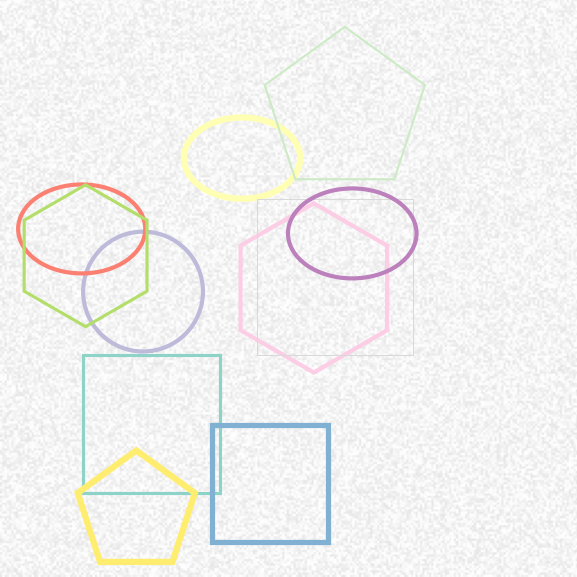[{"shape": "square", "thickness": 1.5, "radius": 0.6, "center": [0.263, 0.265]}, {"shape": "oval", "thickness": 3, "radius": 0.5, "center": [0.419, 0.725]}, {"shape": "circle", "thickness": 2, "radius": 0.52, "center": [0.248, 0.494]}, {"shape": "oval", "thickness": 2, "radius": 0.55, "center": [0.141, 0.603]}, {"shape": "square", "thickness": 2.5, "radius": 0.51, "center": [0.468, 0.161]}, {"shape": "hexagon", "thickness": 1.5, "radius": 0.61, "center": [0.148, 0.556]}, {"shape": "hexagon", "thickness": 2, "radius": 0.73, "center": [0.543, 0.501]}, {"shape": "square", "thickness": 0.5, "radius": 0.67, "center": [0.58, 0.52]}, {"shape": "oval", "thickness": 2, "radius": 0.56, "center": [0.61, 0.595]}, {"shape": "pentagon", "thickness": 1, "radius": 0.73, "center": [0.597, 0.807]}, {"shape": "pentagon", "thickness": 3, "radius": 0.53, "center": [0.236, 0.112]}]